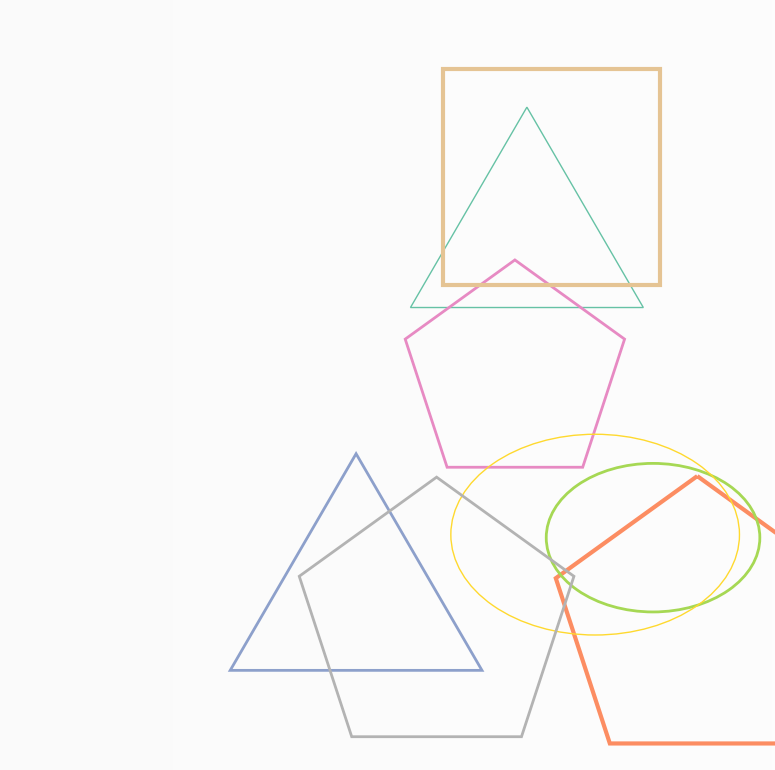[{"shape": "triangle", "thickness": 0.5, "radius": 0.87, "center": [0.68, 0.687]}, {"shape": "pentagon", "thickness": 1.5, "radius": 0.96, "center": [0.9, 0.19]}, {"shape": "triangle", "thickness": 1, "radius": 0.94, "center": [0.459, 0.223]}, {"shape": "pentagon", "thickness": 1, "radius": 0.74, "center": [0.664, 0.514]}, {"shape": "oval", "thickness": 1, "radius": 0.69, "center": [0.843, 0.302]}, {"shape": "oval", "thickness": 0.5, "radius": 0.93, "center": [0.768, 0.306]}, {"shape": "square", "thickness": 1.5, "radius": 0.7, "center": [0.712, 0.77]}, {"shape": "pentagon", "thickness": 1, "radius": 0.93, "center": [0.563, 0.194]}]